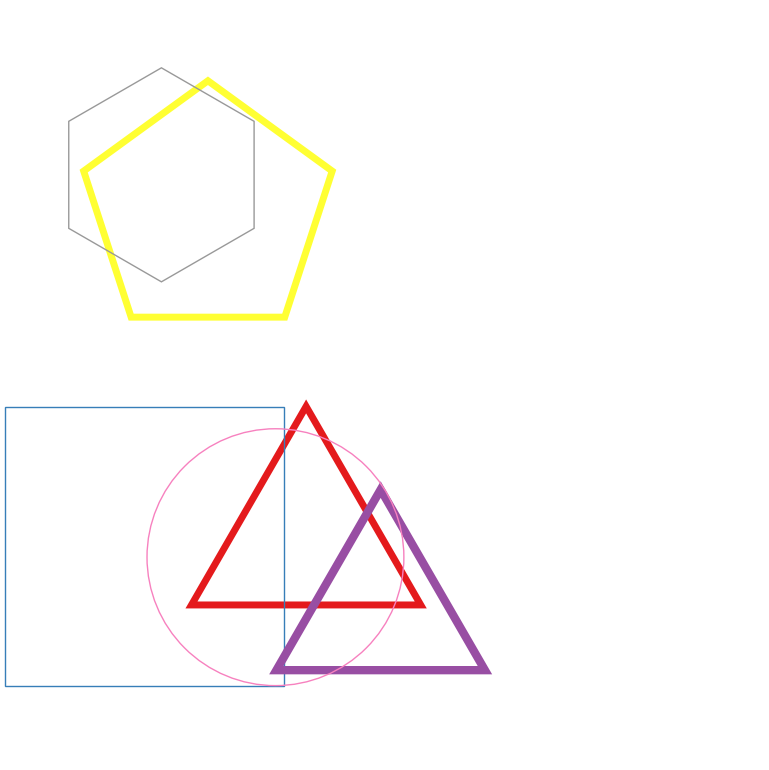[{"shape": "triangle", "thickness": 2.5, "radius": 0.86, "center": [0.398, 0.3]}, {"shape": "square", "thickness": 0.5, "radius": 0.91, "center": [0.188, 0.29]}, {"shape": "triangle", "thickness": 3, "radius": 0.78, "center": [0.494, 0.208]}, {"shape": "pentagon", "thickness": 2.5, "radius": 0.85, "center": [0.27, 0.725]}, {"shape": "circle", "thickness": 0.5, "radius": 0.83, "center": [0.358, 0.276]}, {"shape": "hexagon", "thickness": 0.5, "radius": 0.69, "center": [0.21, 0.773]}]